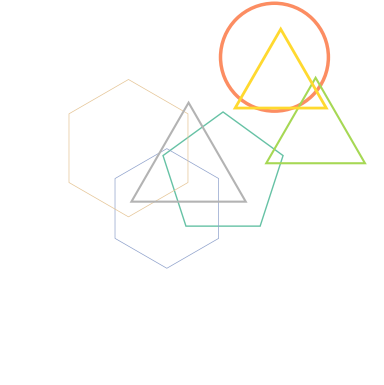[{"shape": "pentagon", "thickness": 1, "radius": 0.82, "center": [0.579, 0.545]}, {"shape": "circle", "thickness": 2.5, "radius": 0.7, "center": [0.713, 0.851]}, {"shape": "hexagon", "thickness": 0.5, "radius": 0.78, "center": [0.433, 0.459]}, {"shape": "triangle", "thickness": 1.5, "radius": 0.74, "center": [0.82, 0.65]}, {"shape": "triangle", "thickness": 2, "radius": 0.68, "center": [0.729, 0.788]}, {"shape": "hexagon", "thickness": 0.5, "radius": 0.89, "center": [0.334, 0.615]}, {"shape": "triangle", "thickness": 1.5, "radius": 0.86, "center": [0.49, 0.562]}]